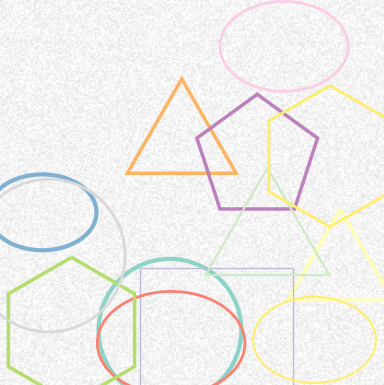[{"shape": "circle", "thickness": 3, "radius": 0.93, "center": [0.441, 0.142]}, {"shape": "triangle", "thickness": 2.5, "radius": 0.79, "center": [0.884, 0.299]}, {"shape": "square", "thickness": 1, "radius": 0.99, "center": [0.563, 0.105]}, {"shape": "oval", "thickness": 2, "radius": 0.96, "center": [0.444, 0.109]}, {"shape": "oval", "thickness": 3, "radius": 0.7, "center": [0.11, 0.449]}, {"shape": "triangle", "thickness": 2.5, "radius": 0.82, "center": [0.472, 0.632]}, {"shape": "hexagon", "thickness": 2.5, "radius": 0.95, "center": [0.186, 0.142]}, {"shape": "oval", "thickness": 2, "radius": 0.83, "center": [0.738, 0.88]}, {"shape": "circle", "thickness": 2, "radius": 0.99, "center": [0.127, 0.336]}, {"shape": "pentagon", "thickness": 2.5, "radius": 0.82, "center": [0.668, 0.59]}, {"shape": "triangle", "thickness": 1.5, "radius": 0.93, "center": [0.695, 0.378]}, {"shape": "oval", "thickness": 1.5, "radius": 0.8, "center": [0.817, 0.117]}, {"shape": "hexagon", "thickness": 2, "radius": 0.92, "center": [0.857, 0.594]}]